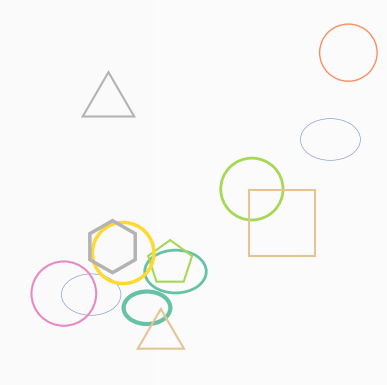[{"shape": "oval", "thickness": 3, "radius": 0.3, "center": [0.379, 0.201]}, {"shape": "oval", "thickness": 2, "radius": 0.4, "center": [0.453, 0.295]}, {"shape": "circle", "thickness": 1, "radius": 0.37, "center": [0.899, 0.863]}, {"shape": "oval", "thickness": 0.5, "radius": 0.39, "center": [0.853, 0.638]}, {"shape": "oval", "thickness": 0.5, "radius": 0.38, "center": [0.235, 0.235]}, {"shape": "circle", "thickness": 1.5, "radius": 0.42, "center": [0.165, 0.237]}, {"shape": "pentagon", "thickness": 1.5, "radius": 0.3, "center": [0.439, 0.317]}, {"shape": "circle", "thickness": 2, "radius": 0.4, "center": [0.65, 0.509]}, {"shape": "circle", "thickness": 2.5, "radius": 0.4, "center": [0.318, 0.343]}, {"shape": "triangle", "thickness": 1.5, "radius": 0.34, "center": [0.415, 0.129]}, {"shape": "square", "thickness": 1.5, "radius": 0.43, "center": [0.728, 0.421]}, {"shape": "triangle", "thickness": 1.5, "radius": 0.38, "center": [0.28, 0.736]}, {"shape": "hexagon", "thickness": 2.5, "radius": 0.34, "center": [0.29, 0.359]}]